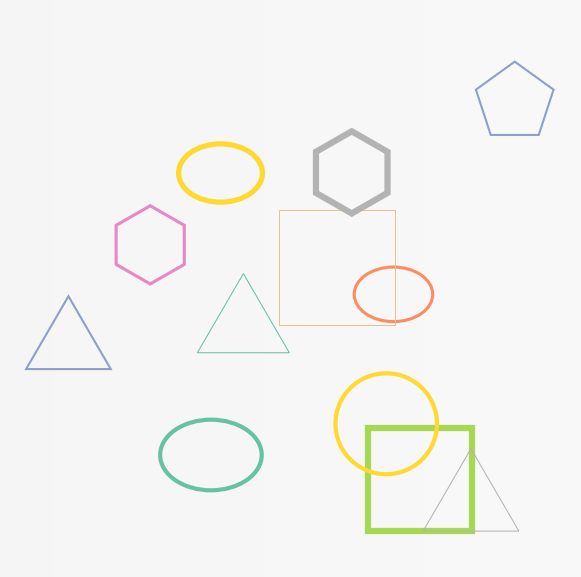[{"shape": "triangle", "thickness": 0.5, "radius": 0.46, "center": [0.419, 0.434]}, {"shape": "oval", "thickness": 2, "radius": 0.44, "center": [0.363, 0.211]}, {"shape": "oval", "thickness": 1.5, "radius": 0.34, "center": [0.677, 0.489]}, {"shape": "pentagon", "thickness": 1, "radius": 0.35, "center": [0.886, 0.822]}, {"shape": "triangle", "thickness": 1, "radius": 0.42, "center": [0.118, 0.402]}, {"shape": "hexagon", "thickness": 1.5, "radius": 0.34, "center": [0.258, 0.575]}, {"shape": "square", "thickness": 3, "radius": 0.45, "center": [0.722, 0.169]}, {"shape": "circle", "thickness": 2, "radius": 0.44, "center": [0.664, 0.265]}, {"shape": "oval", "thickness": 2.5, "radius": 0.36, "center": [0.379, 0.7]}, {"shape": "square", "thickness": 0.5, "radius": 0.5, "center": [0.58, 0.536]}, {"shape": "hexagon", "thickness": 3, "radius": 0.36, "center": [0.605, 0.701]}, {"shape": "triangle", "thickness": 0.5, "radius": 0.48, "center": [0.81, 0.127]}]